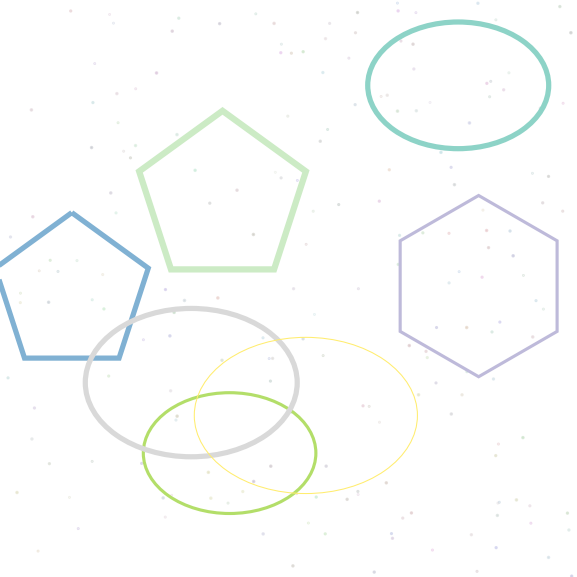[{"shape": "oval", "thickness": 2.5, "radius": 0.78, "center": [0.793, 0.851]}, {"shape": "hexagon", "thickness": 1.5, "radius": 0.78, "center": [0.829, 0.504]}, {"shape": "pentagon", "thickness": 2.5, "radius": 0.7, "center": [0.124, 0.492]}, {"shape": "oval", "thickness": 1.5, "radius": 0.75, "center": [0.398, 0.215]}, {"shape": "oval", "thickness": 2.5, "radius": 0.92, "center": [0.331, 0.337]}, {"shape": "pentagon", "thickness": 3, "radius": 0.76, "center": [0.385, 0.655]}, {"shape": "oval", "thickness": 0.5, "radius": 0.97, "center": [0.53, 0.28]}]